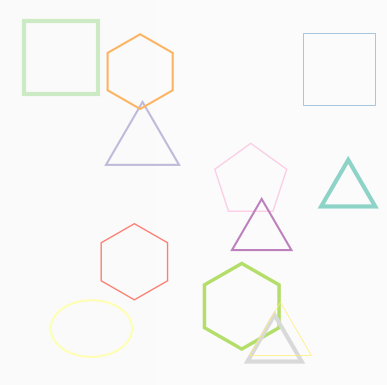[{"shape": "triangle", "thickness": 3, "radius": 0.4, "center": [0.899, 0.504]}, {"shape": "oval", "thickness": 1.5, "radius": 0.53, "center": [0.236, 0.147]}, {"shape": "triangle", "thickness": 1.5, "radius": 0.54, "center": [0.368, 0.626]}, {"shape": "hexagon", "thickness": 1, "radius": 0.49, "center": [0.347, 0.32]}, {"shape": "square", "thickness": 0.5, "radius": 0.46, "center": [0.875, 0.82]}, {"shape": "hexagon", "thickness": 1.5, "radius": 0.49, "center": [0.362, 0.814]}, {"shape": "hexagon", "thickness": 2.5, "radius": 0.56, "center": [0.624, 0.205]}, {"shape": "pentagon", "thickness": 1, "radius": 0.49, "center": [0.647, 0.53]}, {"shape": "triangle", "thickness": 3, "radius": 0.4, "center": [0.708, 0.101]}, {"shape": "triangle", "thickness": 1.5, "radius": 0.44, "center": [0.675, 0.395]}, {"shape": "square", "thickness": 3, "radius": 0.48, "center": [0.157, 0.85]}, {"shape": "triangle", "thickness": 0.5, "radius": 0.46, "center": [0.724, 0.123]}]